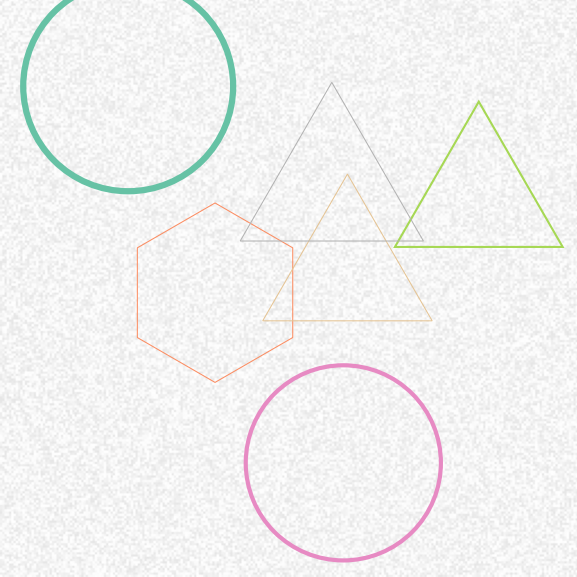[{"shape": "circle", "thickness": 3, "radius": 0.91, "center": [0.222, 0.85]}, {"shape": "hexagon", "thickness": 0.5, "radius": 0.78, "center": [0.372, 0.492]}, {"shape": "circle", "thickness": 2, "radius": 0.84, "center": [0.594, 0.198]}, {"shape": "triangle", "thickness": 1, "radius": 0.84, "center": [0.829, 0.655]}, {"shape": "triangle", "thickness": 0.5, "radius": 0.85, "center": [0.602, 0.528]}, {"shape": "triangle", "thickness": 0.5, "radius": 0.92, "center": [0.575, 0.673]}]